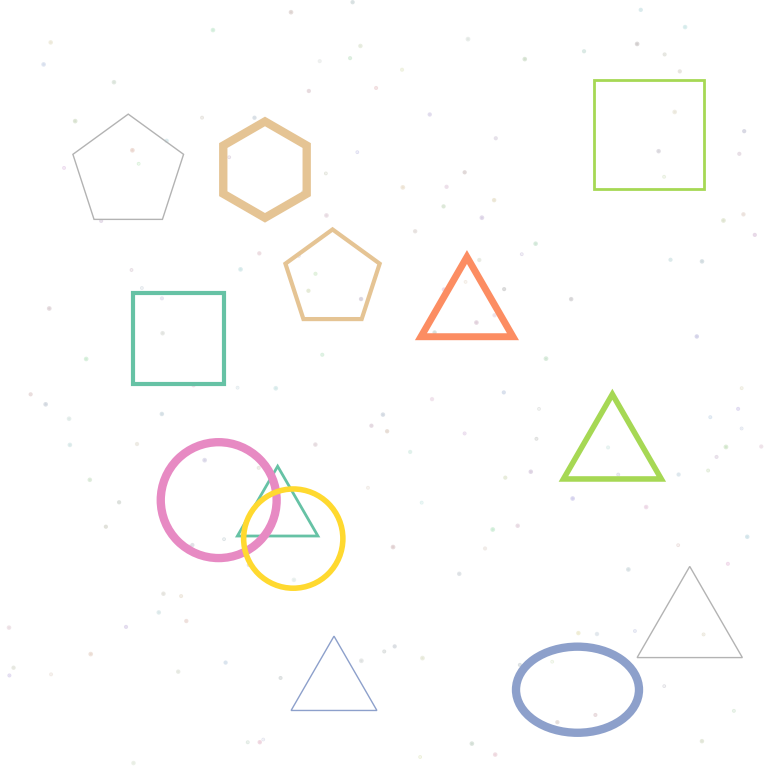[{"shape": "square", "thickness": 1.5, "radius": 0.3, "center": [0.232, 0.561]}, {"shape": "triangle", "thickness": 1, "radius": 0.3, "center": [0.361, 0.334]}, {"shape": "triangle", "thickness": 2.5, "radius": 0.35, "center": [0.606, 0.597]}, {"shape": "triangle", "thickness": 0.5, "radius": 0.32, "center": [0.434, 0.109]}, {"shape": "oval", "thickness": 3, "radius": 0.4, "center": [0.75, 0.104]}, {"shape": "circle", "thickness": 3, "radius": 0.38, "center": [0.284, 0.35]}, {"shape": "square", "thickness": 1, "radius": 0.35, "center": [0.843, 0.825]}, {"shape": "triangle", "thickness": 2, "radius": 0.37, "center": [0.795, 0.415]}, {"shape": "circle", "thickness": 2, "radius": 0.32, "center": [0.381, 0.301]}, {"shape": "hexagon", "thickness": 3, "radius": 0.31, "center": [0.344, 0.78]}, {"shape": "pentagon", "thickness": 1.5, "radius": 0.32, "center": [0.432, 0.638]}, {"shape": "triangle", "thickness": 0.5, "radius": 0.39, "center": [0.896, 0.185]}, {"shape": "pentagon", "thickness": 0.5, "radius": 0.38, "center": [0.167, 0.776]}]